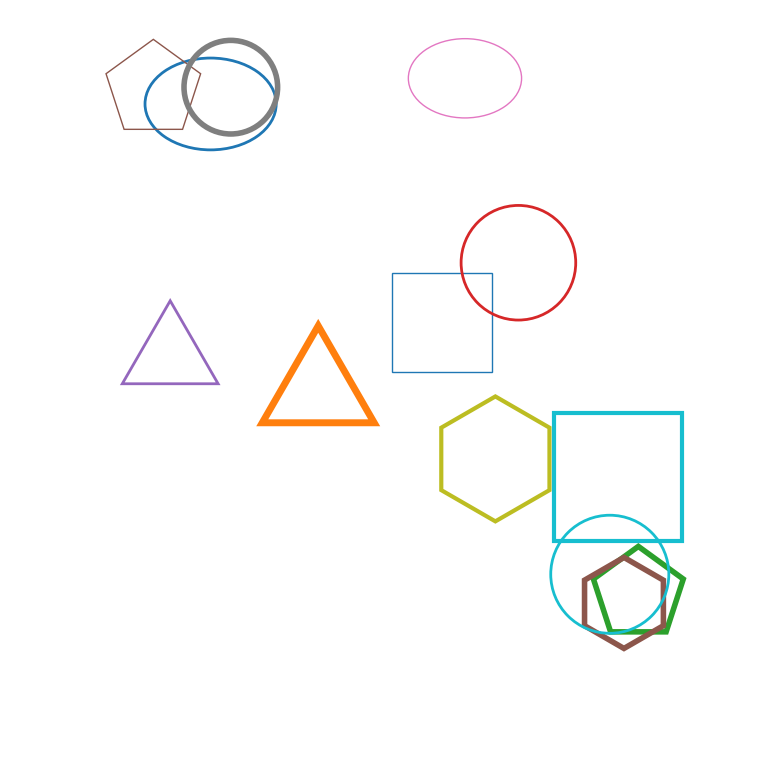[{"shape": "square", "thickness": 0.5, "radius": 0.32, "center": [0.574, 0.581]}, {"shape": "oval", "thickness": 1, "radius": 0.43, "center": [0.274, 0.865]}, {"shape": "triangle", "thickness": 2.5, "radius": 0.42, "center": [0.413, 0.493]}, {"shape": "pentagon", "thickness": 2, "radius": 0.31, "center": [0.829, 0.229]}, {"shape": "circle", "thickness": 1, "radius": 0.37, "center": [0.673, 0.659]}, {"shape": "triangle", "thickness": 1, "radius": 0.36, "center": [0.221, 0.538]}, {"shape": "pentagon", "thickness": 0.5, "radius": 0.32, "center": [0.199, 0.884]}, {"shape": "hexagon", "thickness": 2, "radius": 0.3, "center": [0.81, 0.217]}, {"shape": "oval", "thickness": 0.5, "radius": 0.37, "center": [0.604, 0.898]}, {"shape": "circle", "thickness": 2, "radius": 0.3, "center": [0.3, 0.887]}, {"shape": "hexagon", "thickness": 1.5, "radius": 0.41, "center": [0.643, 0.404]}, {"shape": "circle", "thickness": 1, "radius": 0.38, "center": [0.792, 0.254]}, {"shape": "square", "thickness": 1.5, "radius": 0.42, "center": [0.803, 0.38]}]